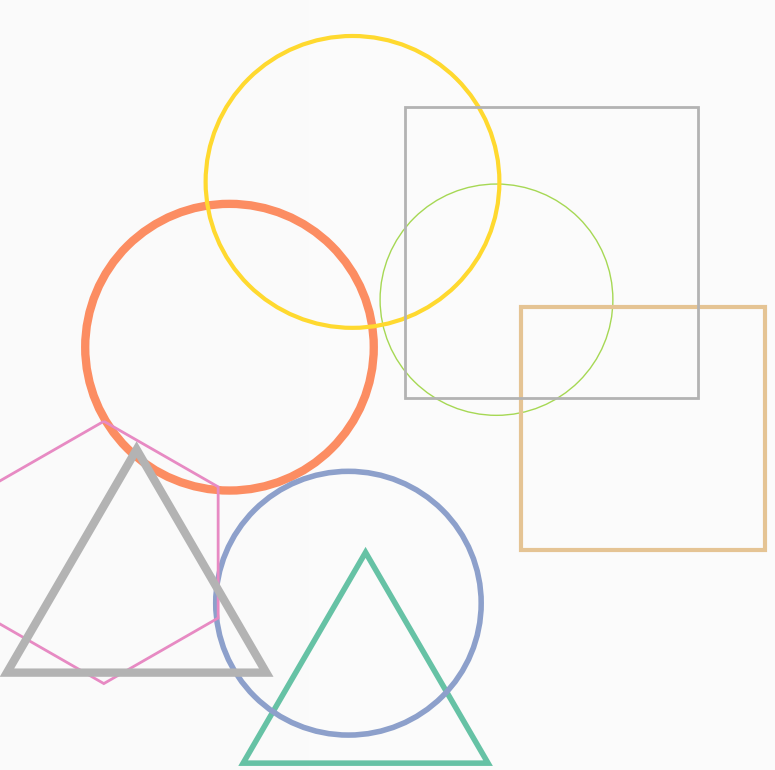[{"shape": "triangle", "thickness": 2, "radius": 0.91, "center": [0.472, 0.1]}, {"shape": "circle", "thickness": 3, "radius": 0.93, "center": [0.296, 0.549]}, {"shape": "circle", "thickness": 2, "radius": 0.86, "center": [0.45, 0.217]}, {"shape": "hexagon", "thickness": 1, "radius": 0.85, "center": [0.134, 0.283]}, {"shape": "circle", "thickness": 0.5, "radius": 0.75, "center": [0.641, 0.611]}, {"shape": "circle", "thickness": 1.5, "radius": 0.95, "center": [0.455, 0.764]}, {"shape": "square", "thickness": 1.5, "radius": 0.79, "center": [0.829, 0.444]}, {"shape": "triangle", "thickness": 3, "radius": 0.97, "center": [0.176, 0.223]}, {"shape": "square", "thickness": 1, "radius": 0.95, "center": [0.711, 0.672]}]